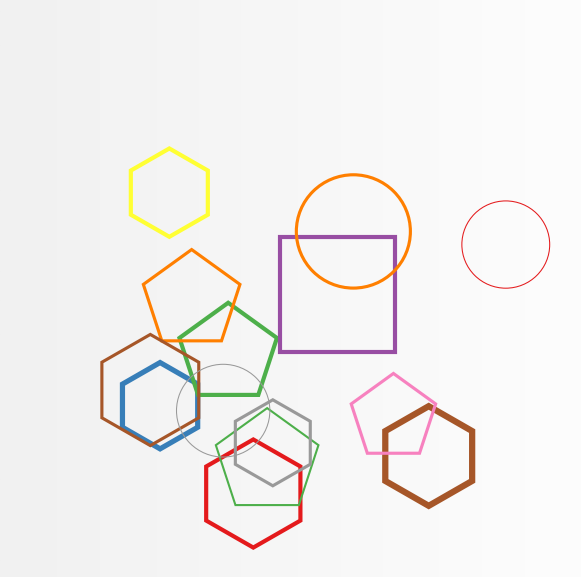[{"shape": "hexagon", "thickness": 2, "radius": 0.47, "center": [0.436, 0.145]}, {"shape": "circle", "thickness": 0.5, "radius": 0.38, "center": [0.87, 0.576]}, {"shape": "hexagon", "thickness": 2.5, "radius": 0.37, "center": [0.275, 0.297]}, {"shape": "pentagon", "thickness": 2, "radius": 0.44, "center": [0.393, 0.387]}, {"shape": "pentagon", "thickness": 1, "radius": 0.46, "center": [0.46, 0.2]}, {"shape": "square", "thickness": 2, "radius": 0.5, "center": [0.581, 0.489]}, {"shape": "circle", "thickness": 1.5, "radius": 0.49, "center": [0.608, 0.598]}, {"shape": "pentagon", "thickness": 1.5, "radius": 0.44, "center": [0.33, 0.48]}, {"shape": "hexagon", "thickness": 2, "radius": 0.38, "center": [0.291, 0.666]}, {"shape": "hexagon", "thickness": 1.5, "radius": 0.48, "center": [0.259, 0.324]}, {"shape": "hexagon", "thickness": 3, "radius": 0.43, "center": [0.738, 0.21]}, {"shape": "pentagon", "thickness": 1.5, "radius": 0.38, "center": [0.677, 0.276]}, {"shape": "circle", "thickness": 0.5, "radius": 0.4, "center": [0.384, 0.288]}, {"shape": "hexagon", "thickness": 1.5, "radius": 0.37, "center": [0.469, 0.232]}]